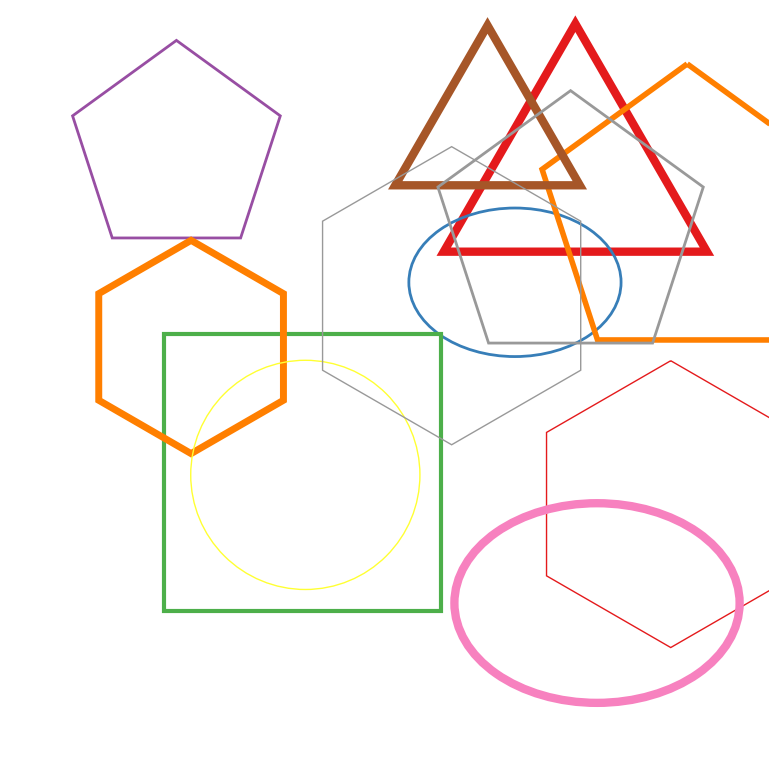[{"shape": "hexagon", "thickness": 0.5, "radius": 0.93, "center": [0.871, 0.345]}, {"shape": "triangle", "thickness": 3, "radius": 0.99, "center": [0.747, 0.772]}, {"shape": "oval", "thickness": 1, "radius": 0.69, "center": [0.669, 0.633]}, {"shape": "square", "thickness": 1.5, "radius": 0.9, "center": [0.393, 0.386]}, {"shape": "pentagon", "thickness": 1, "radius": 0.71, "center": [0.229, 0.806]}, {"shape": "pentagon", "thickness": 2, "radius": 0.99, "center": [0.892, 0.719]}, {"shape": "hexagon", "thickness": 2.5, "radius": 0.69, "center": [0.248, 0.549]}, {"shape": "circle", "thickness": 0.5, "radius": 0.74, "center": [0.397, 0.383]}, {"shape": "triangle", "thickness": 3, "radius": 0.69, "center": [0.633, 0.829]}, {"shape": "oval", "thickness": 3, "radius": 0.93, "center": [0.775, 0.217]}, {"shape": "pentagon", "thickness": 1, "radius": 0.91, "center": [0.741, 0.701]}, {"shape": "hexagon", "thickness": 0.5, "radius": 0.97, "center": [0.587, 0.616]}]